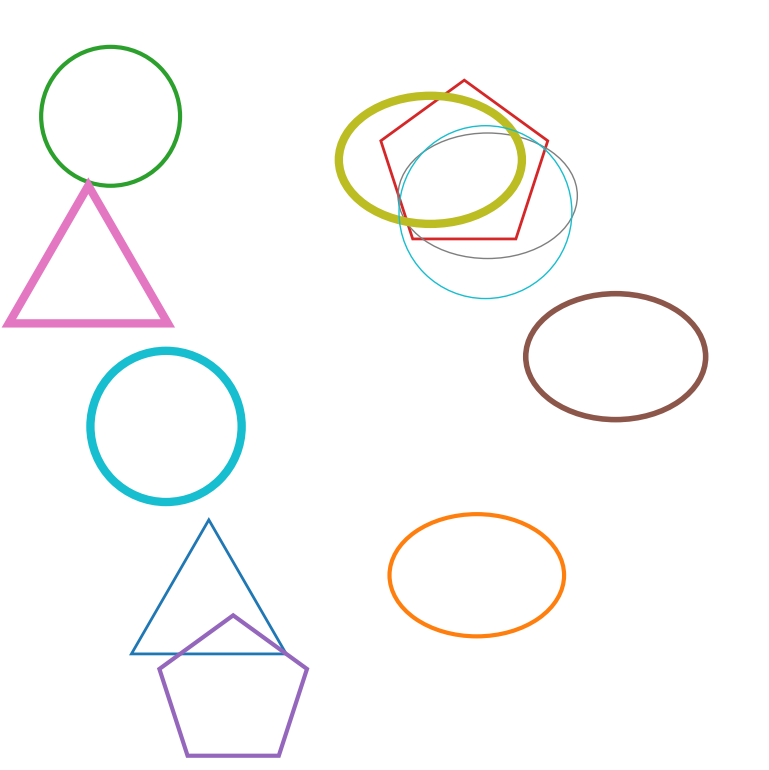[{"shape": "triangle", "thickness": 1, "radius": 0.58, "center": [0.271, 0.209]}, {"shape": "oval", "thickness": 1.5, "radius": 0.57, "center": [0.619, 0.253]}, {"shape": "circle", "thickness": 1.5, "radius": 0.45, "center": [0.144, 0.849]}, {"shape": "pentagon", "thickness": 1, "radius": 0.57, "center": [0.603, 0.782]}, {"shape": "pentagon", "thickness": 1.5, "radius": 0.5, "center": [0.303, 0.1]}, {"shape": "oval", "thickness": 2, "radius": 0.58, "center": [0.8, 0.537]}, {"shape": "triangle", "thickness": 3, "radius": 0.6, "center": [0.115, 0.64]}, {"shape": "oval", "thickness": 0.5, "radius": 0.58, "center": [0.633, 0.746]}, {"shape": "oval", "thickness": 3, "radius": 0.59, "center": [0.559, 0.792]}, {"shape": "circle", "thickness": 0.5, "radius": 0.56, "center": [0.63, 0.725]}, {"shape": "circle", "thickness": 3, "radius": 0.49, "center": [0.216, 0.446]}]